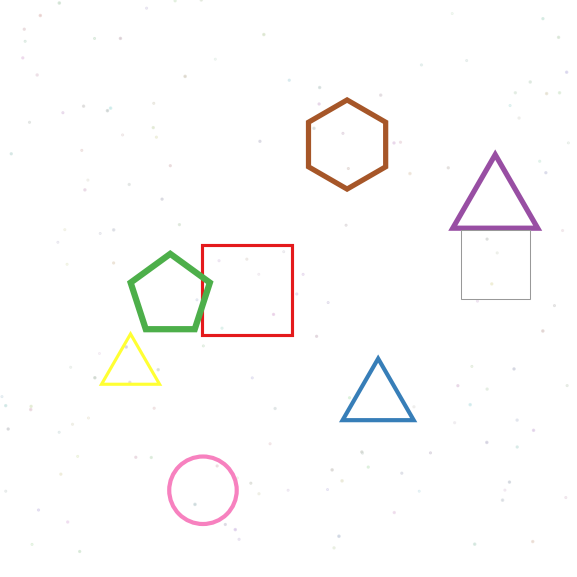[{"shape": "square", "thickness": 1.5, "radius": 0.39, "center": [0.428, 0.497]}, {"shape": "triangle", "thickness": 2, "radius": 0.36, "center": [0.655, 0.307]}, {"shape": "pentagon", "thickness": 3, "radius": 0.36, "center": [0.295, 0.487]}, {"shape": "triangle", "thickness": 2.5, "radius": 0.42, "center": [0.858, 0.646]}, {"shape": "triangle", "thickness": 1.5, "radius": 0.29, "center": [0.226, 0.363]}, {"shape": "hexagon", "thickness": 2.5, "radius": 0.39, "center": [0.601, 0.749]}, {"shape": "circle", "thickness": 2, "radius": 0.29, "center": [0.351, 0.15]}, {"shape": "square", "thickness": 0.5, "radius": 0.3, "center": [0.859, 0.542]}]